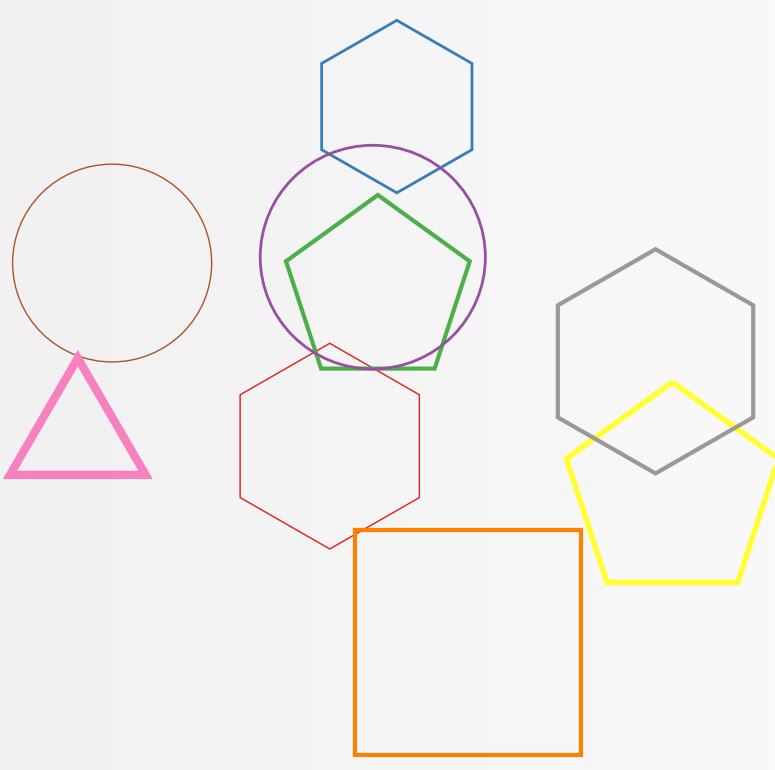[{"shape": "hexagon", "thickness": 0.5, "radius": 0.67, "center": [0.425, 0.421]}, {"shape": "hexagon", "thickness": 1, "radius": 0.56, "center": [0.512, 0.862]}, {"shape": "pentagon", "thickness": 1.5, "radius": 0.62, "center": [0.488, 0.622]}, {"shape": "circle", "thickness": 1, "radius": 0.73, "center": [0.481, 0.666]}, {"shape": "square", "thickness": 1.5, "radius": 0.73, "center": [0.604, 0.165]}, {"shape": "pentagon", "thickness": 2, "radius": 0.72, "center": [0.868, 0.36]}, {"shape": "circle", "thickness": 0.5, "radius": 0.64, "center": [0.145, 0.658]}, {"shape": "triangle", "thickness": 3, "radius": 0.51, "center": [0.1, 0.434]}, {"shape": "hexagon", "thickness": 1.5, "radius": 0.73, "center": [0.846, 0.531]}]